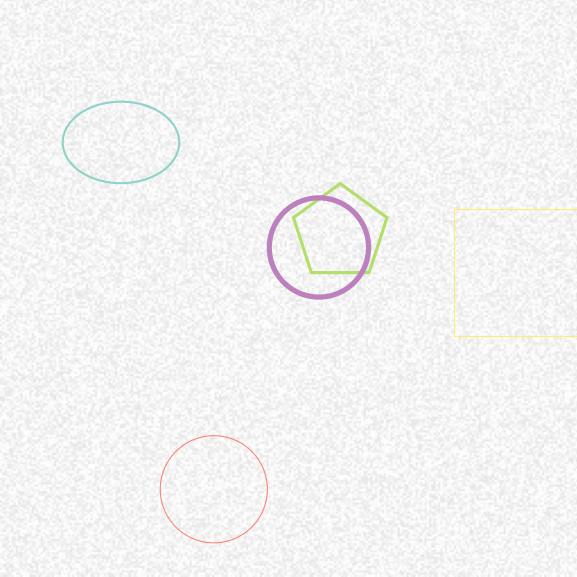[{"shape": "oval", "thickness": 1, "radius": 0.5, "center": [0.209, 0.753]}, {"shape": "circle", "thickness": 0.5, "radius": 0.46, "center": [0.37, 0.152]}, {"shape": "pentagon", "thickness": 1.5, "radius": 0.43, "center": [0.589, 0.596]}, {"shape": "circle", "thickness": 2.5, "radius": 0.43, "center": [0.552, 0.571]}, {"shape": "square", "thickness": 0.5, "radius": 0.55, "center": [0.897, 0.527]}]